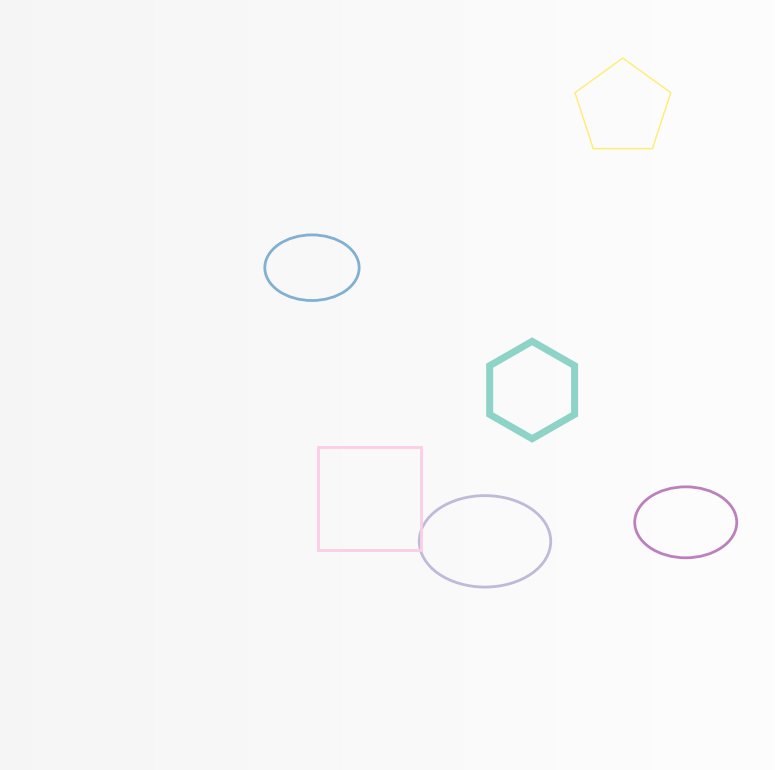[{"shape": "hexagon", "thickness": 2.5, "radius": 0.32, "center": [0.687, 0.493]}, {"shape": "oval", "thickness": 1, "radius": 0.42, "center": [0.626, 0.297]}, {"shape": "oval", "thickness": 1, "radius": 0.3, "center": [0.403, 0.652]}, {"shape": "square", "thickness": 1, "radius": 0.34, "center": [0.477, 0.352]}, {"shape": "oval", "thickness": 1, "radius": 0.33, "center": [0.885, 0.322]}, {"shape": "pentagon", "thickness": 0.5, "radius": 0.32, "center": [0.804, 0.86]}]